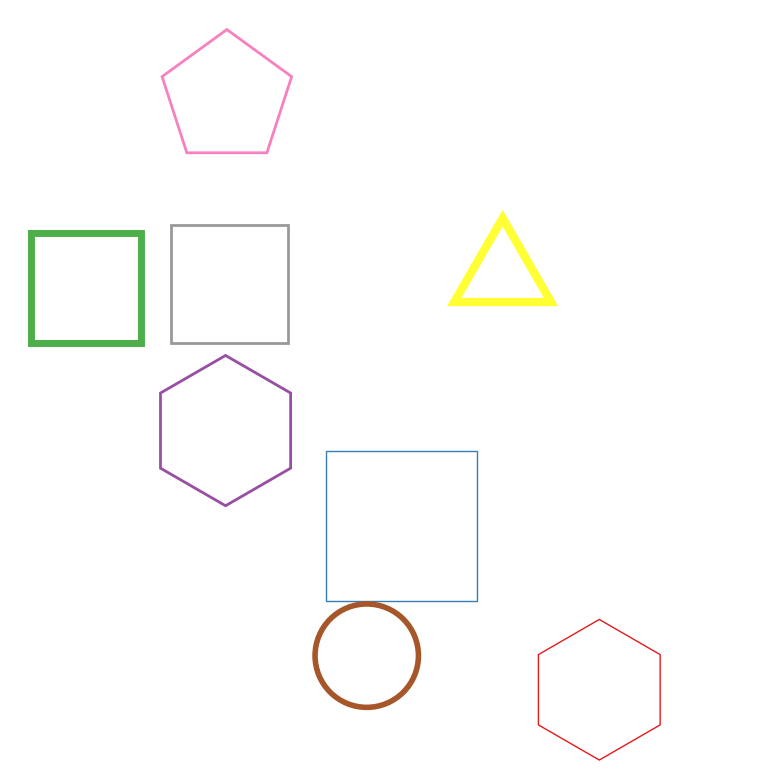[{"shape": "hexagon", "thickness": 0.5, "radius": 0.46, "center": [0.778, 0.104]}, {"shape": "square", "thickness": 0.5, "radius": 0.49, "center": [0.521, 0.317]}, {"shape": "square", "thickness": 2.5, "radius": 0.35, "center": [0.112, 0.626]}, {"shape": "hexagon", "thickness": 1, "radius": 0.49, "center": [0.293, 0.441]}, {"shape": "triangle", "thickness": 3, "radius": 0.36, "center": [0.653, 0.644]}, {"shape": "circle", "thickness": 2, "radius": 0.34, "center": [0.476, 0.148]}, {"shape": "pentagon", "thickness": 1, "radius": 0.44, "center": [0.295, 0.873]}, {"shape": "square", "thickness": 1, "radius": 0.38, "center": [0.298, 0.631]}]